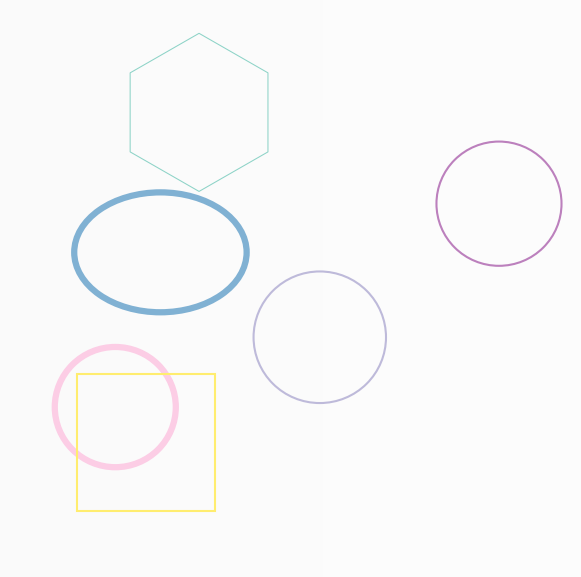[{"shape": "hexagon", "thickness": 0.5, "radius": 0.68, "center": [0.342, 0.805]}, {"shape": "circle", "thickness": 1, "radius": 0.57, "center": [0.55, 0.415]}, {"shape": "oval", "thickness": 3, "radius": 0.74, "center": [0.276, 0.562]}, {"shape": "circle", "thickness": 3, "radius": 0.52, "center": [0.198, 0.294]}, {"shape": "circle", "thickness": 1, "radius": 0.54, "center": [0.858, 0.646]}, {"shape": "square", "thickness": 1, "radius": 0.59, "center": [0.251, 0.233]}]